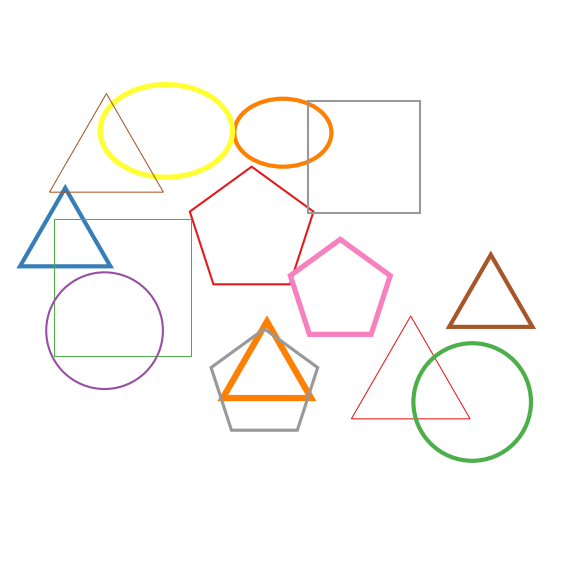[{"shape": "pentagon", "thickness": 1, "radius": 0.56, "center": [0.436, 0.598]}, {"shape": "triangle", "thickness": 0.5, "radius": 0.59, "center": [0.711, 0.333]}, {"shape": "triangle", "thickness": 2, "radius": 0.45, "center": [0.113, 0.583]}, {"shape": "circle", "thickness": 2, "radius": 0.51, "center": [0.818, 0.303]}, {"shape": "square", "thickness": 0.5, "radius": 0.59, "center": [0.213, 0.501]}, {"shape": "circle", "thickness": 1, "radius": 0.51, "center": [0.181, 0.427]}, {"shape": "triangle", "thickness": 3, "radius": 0.44, "center": [0.462, 0.354]}, {"shape": "oval", "thickness": 2, "radius": 0.42, "center": [0.49, 0.769]}, {"shape": "oval", "thickness": 2.5, "radius": 0.57, "center": [0.288, 0.772]}, {"shape": "triangle", "thickness": 2, "radius": 0.42, "center": [0.85, 0.475]}, {"shape": "triangle", "thickness": 0.5, "radius": 0.57, "center": [0.184, 0.723]}, {"shape": "pentagon", "thickness": 2.5, "radius": 0.45, "center": [0.589, 0.494]}, {"shape": "pentagon", "thickness": 1.5, "radius": 0.49, "center": [0.458, 0.333]}, {"shape": "square", "thickness": 1, "radius": 0.48, "center": [0.631, 0.728]}]